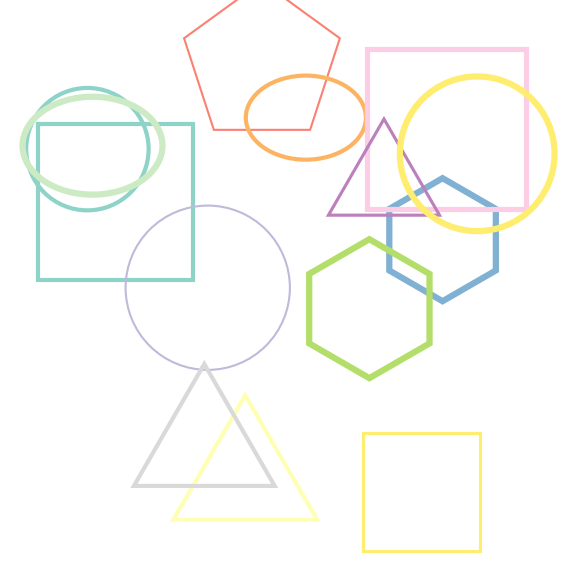[{"shape": "circle", "thickness": 2, "radius": 0.53, "center": [0.151, 0.741]}, {"shape": "square", "thickness": 2, "radius": 0.67, "center": [0.2, 0.65]}, {"shape": "triangle", "thickness": 2, "radius": 0.72, "center": [0.425, 0.171]}, {"shape": "circle", "thickness": 1, "radius": 0.71, "center": [0.36, 0.501]}, {"shape": "pentagon", "thickness": 1, "radius": 0.71, "center": [0.454, 0.889]}, {"shape": "hexagon", "thickness": 3, "radius": 0.53, "center": [0.766, 0.584]}, {"shape": "oval", "thickness": 2, "radius": 0.52, "center": [0.53, 0.795]}, {"shape": "hexagon", "thickness": 3, "radius": 0.6, "center": [0.64, 0.465]}, {"shape": "square", "thickness": 2.5, "radius": 0.69, "center": [0.773, 0.776]}, {"shape": "triangle", "thickness": 2, "radius": 0.7, "center": [0.354, 0.228]}, {"shape": "triangle", "thickness": 1.5, "radius": 0.56, "center": [0.665, 0.682]}, {"shape": "oval", "thickness": 3, "radius": 0.61, "center": [0.16, 0.747]}, {"shape": "square", "thickness": 1.5, "radius": 0.51, "center": [0.73, 0.147]}, {"shape": "circle", "thickness": 3, "radius": 0.67, "center": [0.826, 0.733]}]